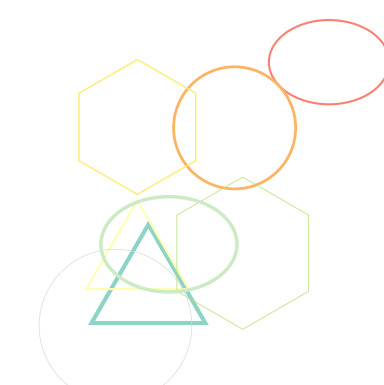[{"shape": "triangle", "thickness": 3, "radius": 0.85, "center": [0.385, 0.246]}, {"shape": "triangle", "thickness": 1.5, "radius": 0.77, "center": [0.357, 0.326]}, {"shape": "oval", "thickness": 1.5, "radius": 0.78, "center": [0.855, 0.839]}, {"shape": "circle", "thickness": 2, "radius": 0.79, "center": [0.609, 0.668]}, {"shape": "hexagon", "thickness": 0.5, "radius": 0.99, "center": [0.631, 0.342]}, {"shape": "circle", "thickness": 0.5, "radius": 0.99, "center": [0.3, 0.154]}, {"shape": "oval", "thickness": 2.5, "radius": 0.88, "center": [0.439, 0.365]}, {"shape": "hexagon", "thickness": 1, "radius": 0.88, "center": [0.357, 0.67]}]